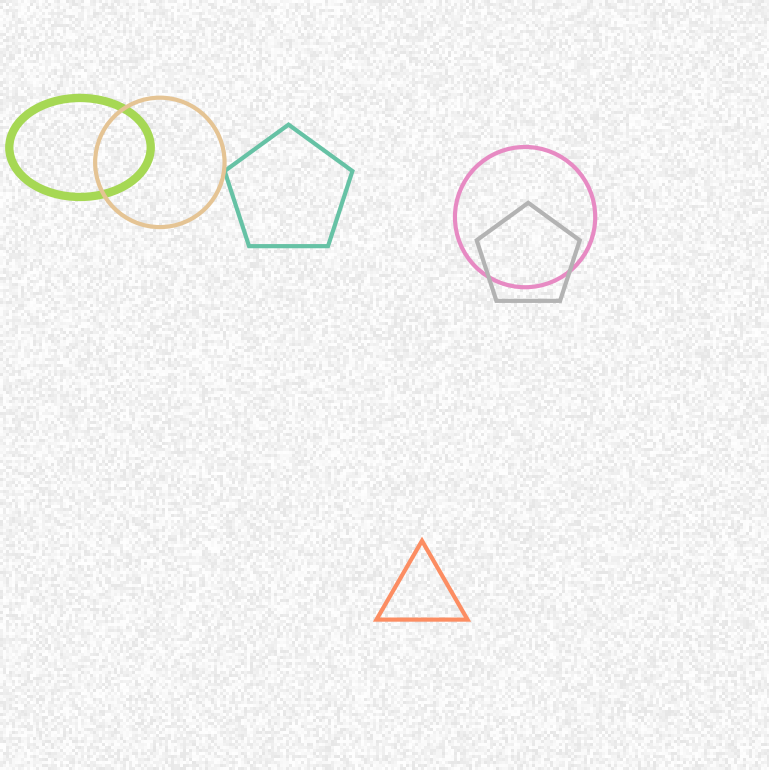[{"shape": "pentagon", "thickness": 1.5, "radius": 0.44, "center": [0.375, 0.751]}, {"shape": "triangle", "thickness": 1.5, "radius": 0.34, "center": [0.548, 0.229]}, {"shape": "circle", "thickness": 1.5, "radius": 0.46, "center": [0.682, 0.718]}, {"shape": "oval", "thickness": 3, "radius": 0.46, "center": [0.104, 0.808]}, {"shape": "circle", "thickness": 1.5, "radius": 0.42, "center": [0.208, 0.789]}, {"shape": "pentagon", "thickness": 1.5, "radius": 0.35, "center": [0.686, 0.666]}]